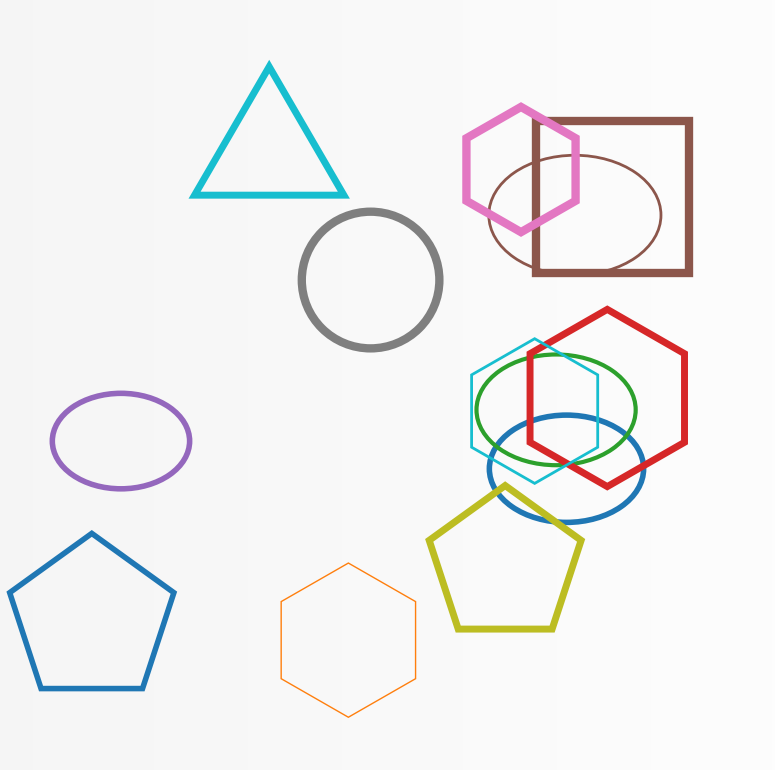[{"shape": "pentagon", "thickness": 2, "radius": 0.56, "center": [0.118, 0.196]}, {"shape": "oval", "thickness": 2, "radius": 0.5, "center": [0.731, 0.391]}, {"shape": "hexagon", "thickness": 0.5, "radius": 0.5, "center": [0.45, 0.169]}, {"shape": "oval", "thickness": 1.5, "radius": 0.51, "center": [0.718, 0.468]}, {"shape": "hexagon", "thickness": 2.5, "radius": 0.58, "center": [0.784, 0.483]}, {"shape": "oval", "thickness": 2, "radius": 0.44, "center": [0.156, 0.427]}, {"shape": "oval", "thickness": 1, "radius": 0.56, "center": [0.742, 0.721]}, {"shape": "square", "thickness": 3, "radius": 0.49, "center": [0.79, 0.745]}, {"shape": "hexagon", "thickness": 3, "radius": 0.41, "center": [0.672, 0.78]}, {"shape": "circle", "thickness": 3, "radius": 0.44, "center": [0.478, 0.636]}, {"shape": "pentagon", "thickness": 2.5, "radius": 0.52, "center": [0.652, 0.266]}, {"shape": "triangle", "thickness": 2.5, "radius": 0.56, "center": [0.347, 0.802]}, {"shape": "hexagon", "thickness": 1, "radius": 0.47, "center": [0.69, 0.466]}]